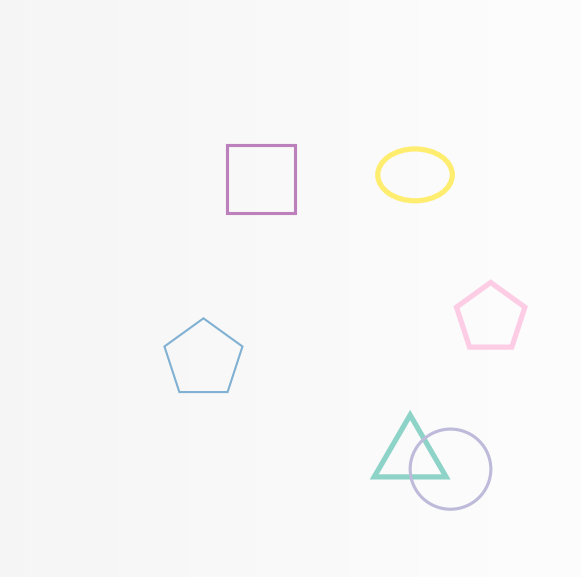[{"shape": "triangle", "thickness": 2.5, "radius": 0.36, "center": [0.706, 0.209]}, {"shape": "circle", "thickness": 1.5, "radius": 0.35, "center": [0.775, 0.187]}, {"shape": "pentagon", "thickness": 1, "radius": 0.35, "center": [0.35, 0.377]}, {"shape": "pentagon", "thickness": 2.5, "radius": 0.31, "center": [0.844, 0.448]}, {"shape": "square", "thickness": 1.5, "radius": 0.29, "center": [0.449, 0.689]}, {"shape": "oval", "thickness": 2.5, "radius": 0.32, "center": [0.714, 0.696]}]